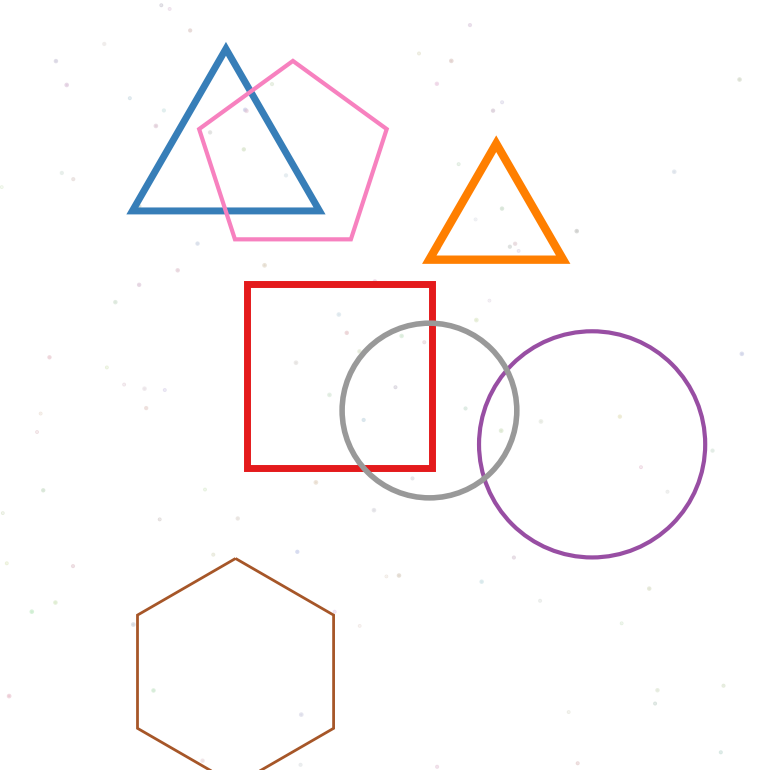[{"shape": "square", "thickness": 2.5, "radius": 0.6, "center": [0.441, 0.512]}, {"shape": "triangle", "thickness": 2.5, "radius": 0.7, "center": [0.293, 0.796]}, {"shape": "circle", "thickness": 1.5, "radius": 0.73, "center": [0.769, 0.423]}, {"shape": "triangle", "thickness": 3, "radius": 0.5, "center": [0.644, 0.713]}, {"shape": "hexagon", "thickness": 1, "radius": 0.74, "center": [0.306, 0.128]}, {"shape": "pentagon", "thickness": 1.5, "radius": 0.64, "center": [0.38, 0.793]}, {"shape": "circle", "thickness": 2, "radius": 0.57, "center": [0.558, 0.467]}]